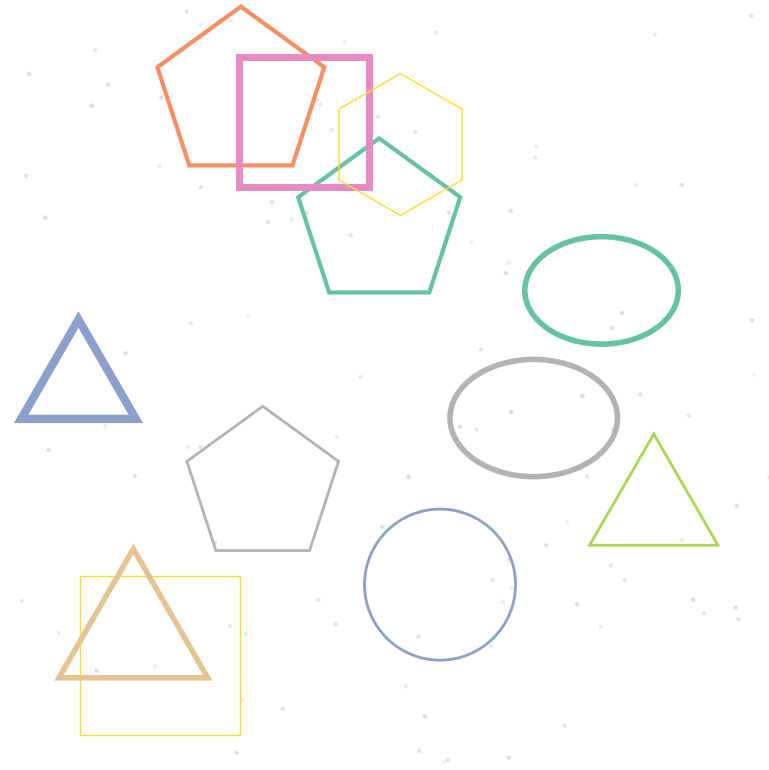[{"shape": "oval", "thickness": 2, "radius": 0.5, "center": [0.781, 0.623]}, {"shape": "pentagon", "thickness": 1.5, "radius": 0.55, "center": [0.492, 0.71]}, {"shape": "pentagon", "thickness": 1.5, "radius": 0.57, "center": [0.313, 0.877]}, {"shape": "triangle", "thickness": 3, "radius": 0.43, "center": [0.102, 0.499]}, {"shape": "circle", "thickness": 1, "radius": 0.49, "center": [0.571, 0.241]}, {"shape": "square", "thickness": 2.5, "radius": 0.42, "center": [0.395, 0.842]}, {"shape": "triangle", "thickness": 1, "radius": 0.48, "center": [0.849, 0.34]}, {"shape": "hexagon", "thickness": 0.5, "radius": 0.46, "center": [0.52, 0.812]}, {"shape": "square", "thickness": 0.5, "radius": 0.52, "center": [0.207, 0.149]}, {"shape": "triangle", "thickness": 2, "radius": 0.56, "center": [0.173, 0.176]}, {"shape": "oval", "thickness": 2, "radius": 0.54, "center": [0.693, 0.457]}, {"shape": "pentagon", "thickness": 1, "radius": 0.52, "center": [0.341, 0.369]}]